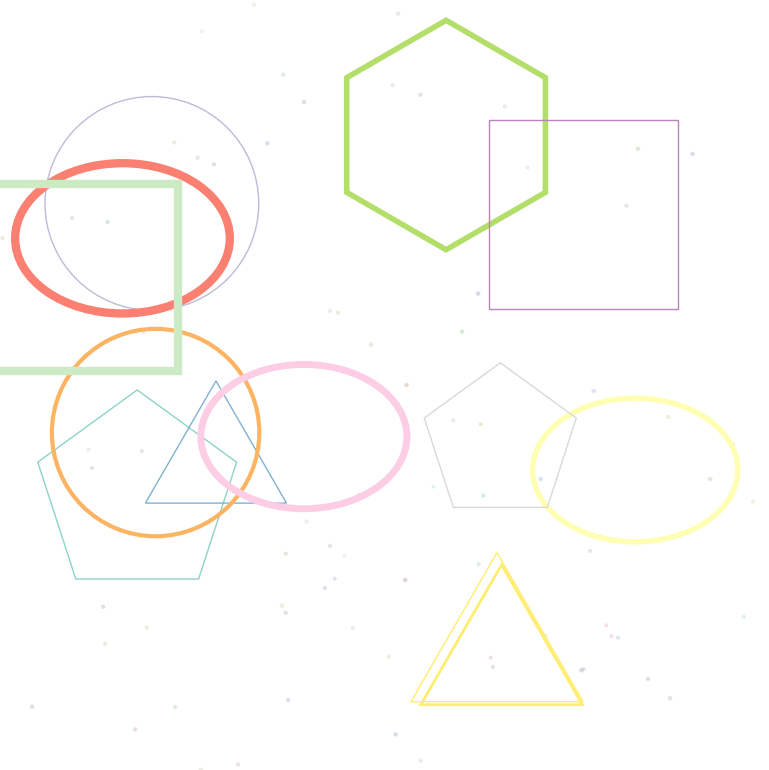[{"shape": "pentagon", "thickness": 0.5, "radius": 0.68, "center": [0.178, 0.358]}, {"shape": "oval", "thickness": 2, "radius": 0.67, "center": [0.825, 0.39]}, {"shape": "circle", "thickness": 0.5, "radius": 0.69, "center": [0.197, 0.736]}, {"shape": "oval", "thickness": 3, "radius": 0.7, "center": [0.159, 0.69]}, {"shape": "triangle", "thickness": 0.5, "radius": 0.53, "center": [0.28, 0.4]}, {"shape": "circle", "thickness": 1.5, "radius": 0.67, "center": [0.202, 0.438]}, {"shape": "hexagon", "thickness": 2, "radius": 0.74, "center": [0.579, 0.825]}, {"shape": "oval", "thickness": 2.5, "radius": 0.67, "center": [0.395, 0.433]}, {"shape": "pentagon", "thickness": 0.5, "radius": 0.52, "center": [0.65, 0.425]}, {"shape": "square", "thickness": 0.5, "radius": 0.61, "center": [0.758, 0.721]}, {"shape": "square", "thickness": 3, "radius": 0.61, "center": [0.109, 0.64]}, {"shape": "triangle", "thickness": 0.5, "radius": 0.65, "center": [0.645, 0.153]}, {"shape": "triangle", "thickness": 1, "radius": 0.61, "center": [0.651, 0.145]}]